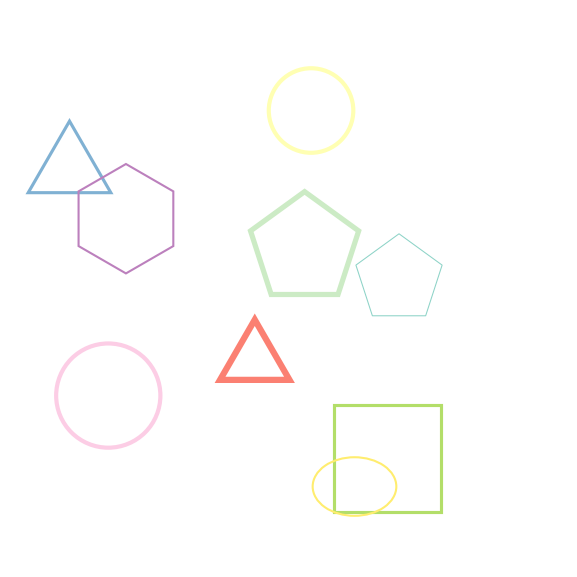[{"shape": "pentagon", "thickness": 0.5, "radius": 0.39, "center": [0.691, 0.516]}, {"shape": "circle", "thickness": 2, "radius": 0.37, "center": [0.539, 0.808]}, {"shape": "triangle", "thickness": 3, "radius": 0.35, "center": [0.441, 0.376]}, {"shape": "triangle", "thickness": 1.5, "radius": 0.41, "center": [0.12, 0.707]}, {"shape": "square", "thickness": 1.5, "radius": 0.46, "center": [0.67, 0.206]}, {"shape": "circle", "thickness": 2, "radius": 0.45, "center": [0.187, 0.314]}, {"shape": "hexagon", "thickness": 1, "radius": 0.47, "center": [0.218, 0.62]}, {"shape": "pentagon", "thickness": 2.5, "radius": 0.49, "center": [0.527, 0.569]}, {"shape": "oval", "thickness": 1, "radius": 0.36, "center": [0.614, 0.157]}]